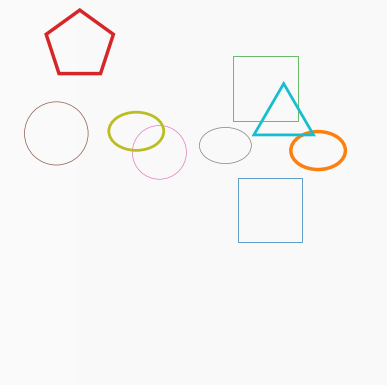[{"shape": "square", "thickness": 0.5, "radius": 0.41, "center": [0.696, 0.454]}, {"shape": "oval", "thickness": 2.5, "radius": 0.35, "center": [0.821, 0.609]}, {"shape": "square", "thickness": 0.5, "radius": 0.42, "center": [0.686, 0.77]}, {"shape": "pentagon", "thickness": 2.5, "radius": 0.46, "center": [0.206, 0.883]}, {"shape": "circle", "thickness": 0.5, "radius": 0.41, "center": [0.145, 0.653]}, {"shape": "circle", "thickness": 0.5, "radius": 0.35, "center": [0.411, 0.604]}, {"shape": "oval", "thickness": 0.5, "radius": 0.34, "center": [0.582, 0.622]}, {"shape": "oval", "thickness": 2, "radius": 0.35, "center": [0.352, 0.659]}, {"shape": "triangle", "thickness": 2, "radius": 0.44, "center": [0.732, 0.694]}]